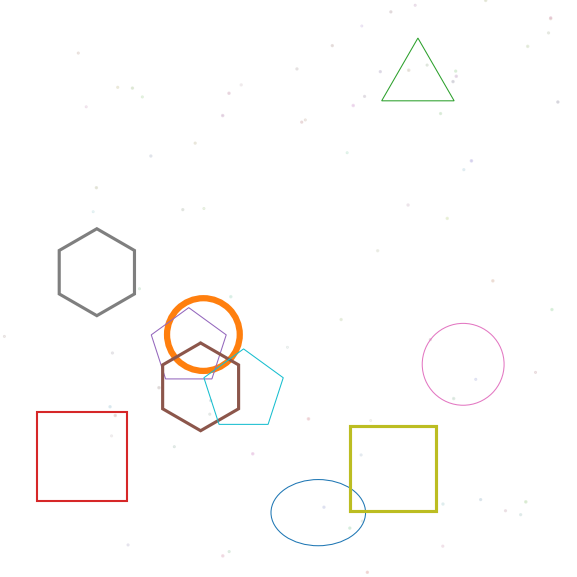[{"shape": "oval", "thickness": 0.5, "radius": 0.41, "center": [0.551, 0.111]}, {"shape": "circle", "thickness": 3, "radius": 0.31, "center": [0.352, 0.42]}, {"shape": "triangle", "thickness": 0.5, "radius": 0.36, "center": [0.724, 0.861]}, {"shape": "square", "thickness": 1, "radius": 0.39, "center": [0.142, 0.209]}, {"shape": "pentagon", "thickness": 0.5, "radius": 0.34, "center": [0.327, 0.398]}, {"shape": "hexagon", "thickness": 1.5, "radius": 0.38, "center": [0.347, 0.329]}, {"shape": "circle", "thickness": 0.5, "radius": 0.35, "center": [0.802, 0.368]}, {"shape": "hexagon", "thickness": 1.5, "radius": 0.38, "center": [0.168, 0.528]}, {"shape": "square", "thickness": 1.5, "radius": 0.37, "center": [0.681, 0.188]}, {"shape": "pentagon", "thickness": 0.5, "radius": 0.36, "center": [0.422, 0.323]}]